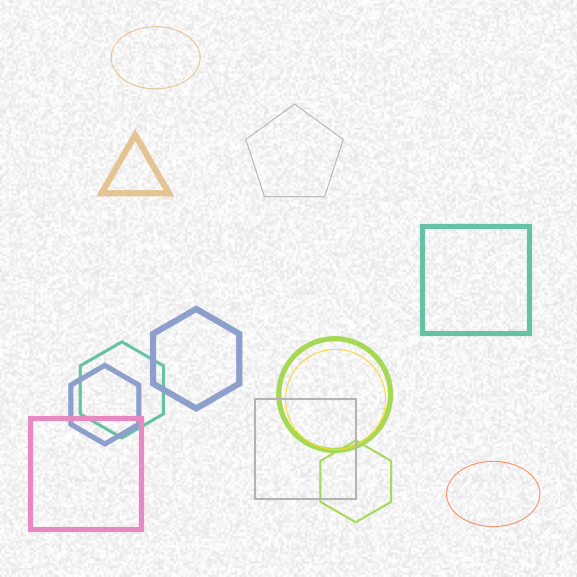[{"shape": "hexagon", "thickness": 1.5, "radius": 0.42, "center": [0.211, 0.324]}, {"shape": "square", "thickness": 2.5, "radius": 0.46, "center": [0.823, 0.515]}, {"shape": "oval", "thickness": 0.5, "radius": 0.4, "center": [0.854, 0.144]}, {"shape": "hexagon", "thickness": 2.5, "radius": 0.34, "center": [0.182, 0.298]}, {"shape": "hexagon", "thickness": 3, "radius": 0.43, "center": [0.34, 0.378]}, {"shape": "square", "thickness": 2.5, "radius": 0.48, "center": [0.149, 0.179]}, {"shape": "circle", "thickness": 2.5, "radius": 0.48, "center": [0.58, 0.316]}, {"shape": "hexagon", "thickness": 1, "radius": 0.35, "center": [0.616, 0.166]}, {"shape": "circle", "thickness": 0.5, "radius": 0.43, "center": [0.581, 0.307]}, {"shape": "oval", "thickness": 0.5, "radius": 0.39, "center": [0.27, 0.899]}, {"shape": "triangle", "thickness": 3, "radius": 0.34, "center": [0.234, 0.698]}, {"shape": "pentagon", "thickness": 0.5, "radius": 0.44, "center": [0.51, 0.73]}, {"shape": "square", "thickness": 1, "radius": 0.44, "center": [0.529, 0.222]}]